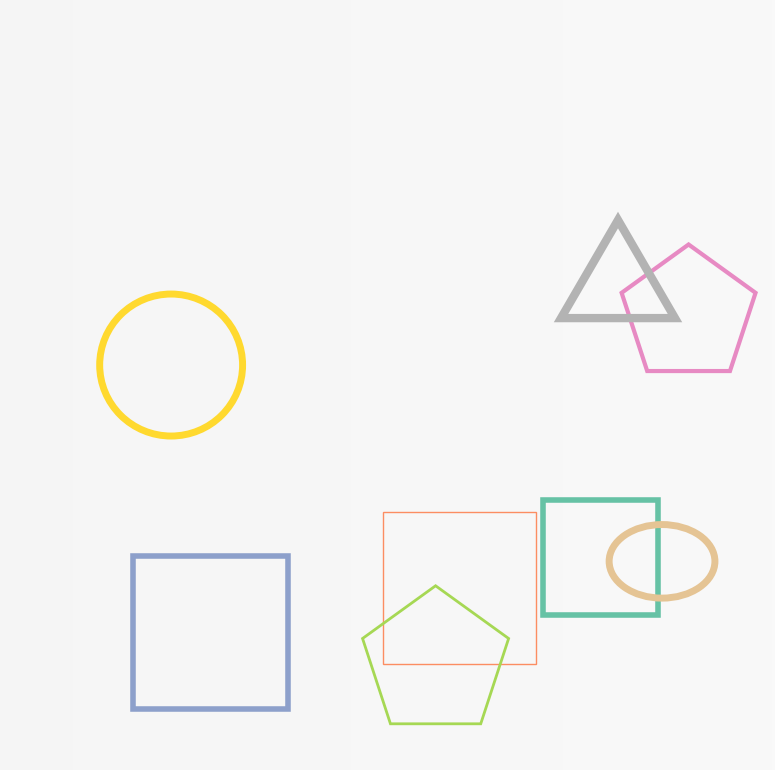[{"shape": "square", "thickness": 2, "radius": 0.37, "center": [0.775, 0.276]}, {"shape": "square", "thickness": 0.5, "radius": 0.49, "center": [0.593, 0.236]}, {"shape": "square", "thickness": 2, "radius": 0.5, "center": [0.272, 0.179]}, {"shape": "pentagon", "thickness": 1.5, "radius": 0.45, "center": [0.888, 0.592]}, {"shape": "pentagon", "thickness": 1, "radius": 0.5, "center": [0.562, 0.14]}, {"shape": "circle", "thickness": 2.5, "radius": 0.46, "center": [0.221, 0.526]}, {"shape": "oval", "thickness": 2.5, "radius": 0.34, "center": [0.854, 0.271]}, {"shape": "triangle", "thickness": 3, "radius": 0.42, "center": [0.797, 0.629]}]